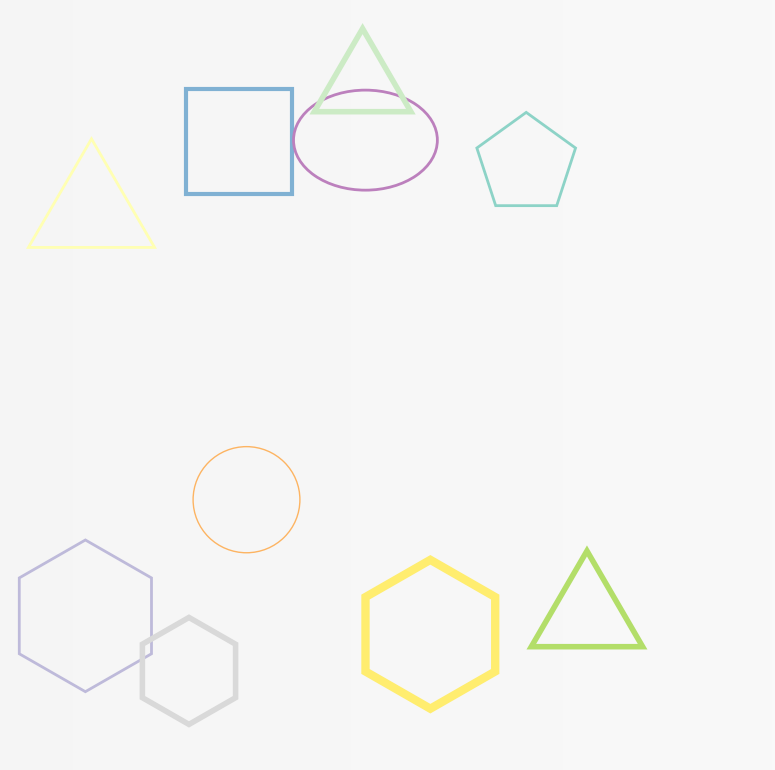[{"shape": "pentagon", "thickness": 1, "radius": 0.33, "center": [0.679, 0.787]}, {"shape": "triangle", "thickness": 1, "radius": 0.47, "center": [0.118, 0.726]}, {"shape": "hexagon", "thickness": 1, "radius": 0.49, "center": [0.11, 0.2]}, {"shape": "square", "thickness": 1.5, "radius": 0.34, "center": [0.308, 0.816]}, {"shape": "circle", "thickness": 0.5, "radius": 0.34, "center": [0.318, 0.351]}, {"shape": "triangle", "thickness": 2, "radius": 0.41, "center": [0.757, 0.202]}, {"shape": "hexagon", "thickness": 2, "radius": 0.35, "center": [0.244, 0.129]}, {"shape": "oval", "thickness": 1, "radius": 0.46, "center": [0.472, 0.818]}, {"shape": "triangle", "thickness": 2, "radius": 0.36, "center": [0.468, 0.891]}, {"shape": "hexagon", "thickness": 3, "radius": 0.48, "center": [0.555, 0.176]}]